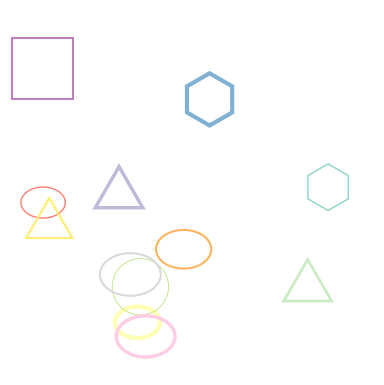[{"shape": "hexagon", "thickness": 1, "radius": 0.3, "center": [0.852, 0.514]}, {"shape": "oval", "thickness": 3, "radius": 0.29, "center": [0.357, 0.163]}, {"shape": "triangle", "thickness": 2.5, "radius": 0.36, "center": [0.309, 0.496]}, {"shape": "oval", "thickness": 1, "radius": 0.29, "center": [0.112, 0.474]}, {"shape": "hexagon", "thickness": 3, "radius": 0.34, "center": [0.544, 0.742]}, {"shape": "oval", "thickness": 1.5, "radius": 0.36, "center": [0.477, 0.353]}, {"shape": "circle", "thickness": 0.5, "radius": 0.37, "center": [0.365, 0.255]}, {"shape": "oval", "thickness": 2.5, "radius": 0.38, "center": [0.378, 0.126]}, {"shape": "oval", "thickness": 1.5, "radius": 0.4, "center": [0.339, 0.287]}, {"shape": "square", "thickness": 1.5, "radius": 0.39, "center": [0.111, 0.822]}, {"shape": "triangle", "thickness": 2, "radius": 0.36, "center": [0.799, 0.254]}, {"shape": "triangle", "thickness": 1.5, "radius": 0.35, "center": [0.128, 0.416]}]